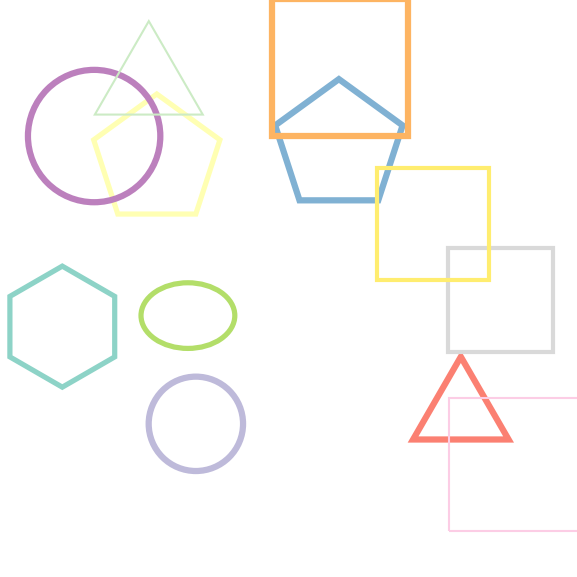[{"shape": "hexagon", "thickness": 2.5, "radius": 0.52, "center": [0.108, 0.434]}, {"shape": "pentagon", "thickness": 2.5, "radius": 0.57, "center": [0.272, 0.721]}, {"shape": "circle", "thickness": 3, "radius": 0.41, "center": [0.339, 0.265]}, {"shape": "triangle", "thickness": 3, "radius": 0.48, "center": [0.798, 0.286]}, {"shape": "pentagon", "thickness": 3, "radius": 0.58, "center": [0.587, 0.746]}, {"shape": "square", "thickness": 3, "radius": 0.59, "center": [0.589, 0.882]}, {"shape": "oval", "thickness": 2.5, "radius": 0.41, "center": [0.325, 0.453]}, {"shape": "square", "thickness": 1, "radius": 0.58, "center": [0.893, 0.195]}, {"shape": "square", "thickness": 2, "radius": 0.45, "center": [0.866, 0.48]}, {"shape": "circle", "thickness": 3, "radius": 0.57, "center": [0.163, 0.764]}, {"shape": "triangle", "thickness": 1, "radius": 0.54, "center": [0.258, 0.855]}, {"shape": "square", "thickness": 2, "radius": 0.48, "center": [0.75, 0.612]}]